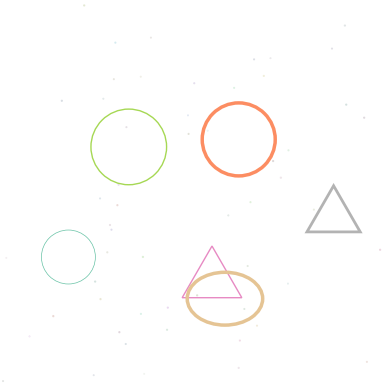[{"shape": "circle", "thickness": 0.5, "radius": 0.35, "center": [0.178, 0.332]}, {"shape": "circle", "thickness": 2.5, "radius": 0.47, "center": [0.62, 0.638]}, {"shape": "triangle", "thickness": 1, "radius": 0.45, "center": [0.551, 0.271]}, {"shape": "circle", "thickness": 1, "radius": 0.49, "center": [0.334, 0.618]}, {"shape": "oval", "thickness": 2.5, "radius": 0.49, "center": [0.584, 0.224]}, {"shape": "triangle", "thickness": 2, "radius": 0.4, "center": [0.866, 0.438]}]